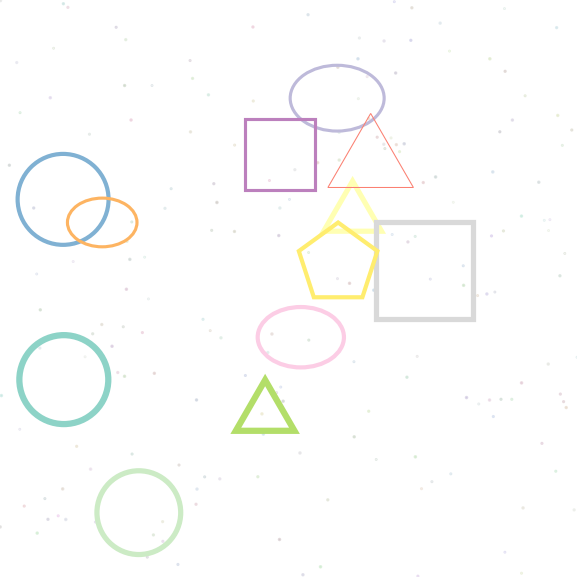[{"shape": "circle", "thickness": 3, "radius": 0.39, "center": [0.111, 0.342]}, {"shape": "triangle", "thickness": 2.5, "radius": 0.29, "center": [0.611, 0.628]}, {"shape": "oval", "thickness": 1.5, "radius": 0.41, "center": [0.584, 0.829]}, {"shape": "triangle", "thickness": 0.5, "radius": 0.43, "center": [0.642, 0.717]}, {"shape": "circle", "thickness": 2, "radius": 0.39, "center": [0.109, 0.654]}, {"shape": "oval", "thickness": 1.5, "radius": 0.3, "center": [0.177, 0.614]}, {"shape": "triangle", "thickness": 3, "radius": 0.29, "center": [0.459, 0.282]}, {"shape": "oval", "thickness": 2, "radius": 0.37, "center": [0.521, 0.415]}, {"shape": "square", "thickness": 2.5, "radius": 0.42, "center": [0.735, 0.531]}, {"shape": "square", "thickness": 1.5, "radius": 0.3, "center": [0.485, 0.732]}, {"shape": "circle", "thickness": 2.5, "radius": 0.36, "center": [0.24, 0.111]}, {"shape": "pentagon", "thickness": 2, "radius": 0.36, "center": [0.585, 0.542]}]